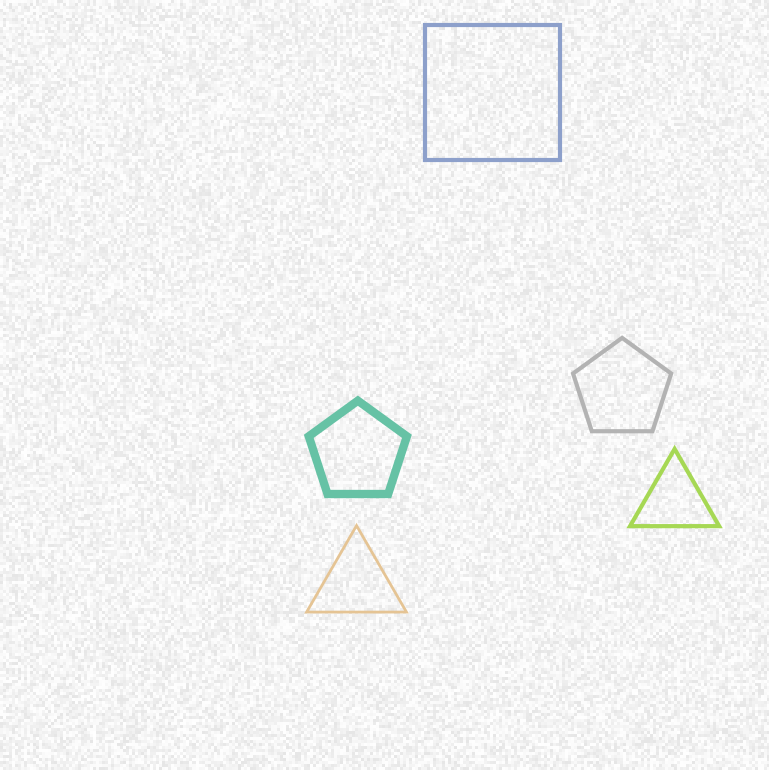[{"shape": "pentagon", "thickness": 3, "radius": 0.34, "center": [0.465, 0.413]}, {"shape": "square", "thickness": 1.5, "radius": 0.44, "center": [0.639, 0.88]}, {"shape": "triangle", "thickness": 1.5, "radius": 0.33, "center": [0.876, 0.35]}, {"shape": "triangle", "thickness": 1, "radius": 0.37, "center": [0.463, 0.243]}, {"shape": "pentagon", "thickness": 1.5, "radius": 0.34, "center": [0.808, 0.494]}]